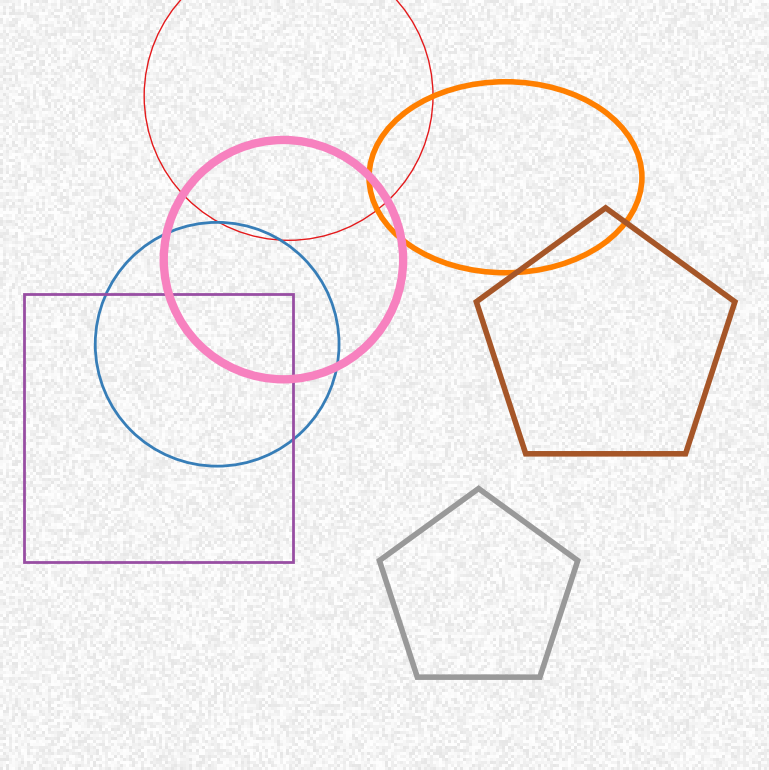[{"shape": "circle", "thickness": 0.5, "radius": 0.94, "center": [0.375, 0.875]}, {"shape": "circle", "thickness": 1, "radius": 0.79, "center": [0.282, 0.553]}, {"shape": "square", "thickness": 1, "radius": 0.87, "center": [0.206, 0.444]}, {"shape": "oval", "thickness": 2, "radius": 0.89, "center": [0.656, 0.77]}, {"shape": "pentagon", "thickness": 2, "radius": 0.88, "center": [0.787, 0.553]}, {"shape": "circle", "thickness": 3, "radius": 0.78, "center": [0.368, 0.663]}, {"shape": "pentagon", "thickness": 2, "radius": 0.68, "center": [0.622, 0.23]}]